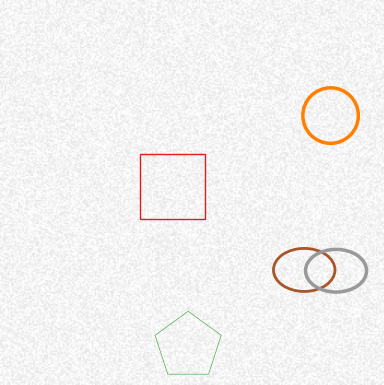[{"shape": "square", "thickness": 1, "radius": 0.42, "center": [0.448, 0.515]}, {"shape": "pentagon", "thickness": 0.5, "radius": 0.45, "center": [0.489, 0.101]}, {"shape": "circle", "thickness": 2.5, "radius": 0.36, "center": [0.859, 0.7]}, {"shape": "oval", "thickness": 2, "radius": 0.4, "center": [0.79, 0.299]}, {"shape": "oval", "thickness": 2.5, "radius": 0.4, "center": [0.873, 0.297]}]